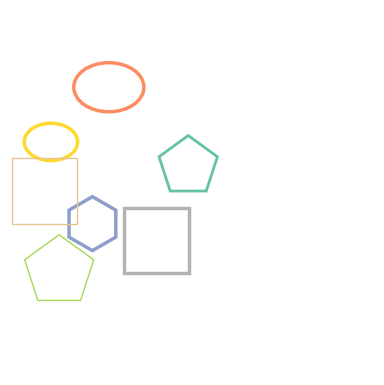[{"shape": "pentagon", "thickness": 2, "radius": 0.4, "center": [0.489, 0.568]}, {"shape": "oval", "thickness": 2.5, "radius": 0.46, "center": [0.283, 0.773]}, {"shape": "hexagon", "thickness": 2.5, "radius": 0.35, "center": [0.24, 0.419]}, {"shape": "pentagon", "thickness": 1, "radius": 0.47, "center": [0.154, 0.296]}, {"shape": "oval", "thickness": 2.5, "radius": 0.35, "center": [0.132, 0.631]}, {"shape": "square", "thickness": 1, "radius": 0.43, "center": [0.116, 0.503]}, {"shape": "square", "thickness": 2.5, "radius": 0.42, "center": [0.406, 0.376]}]